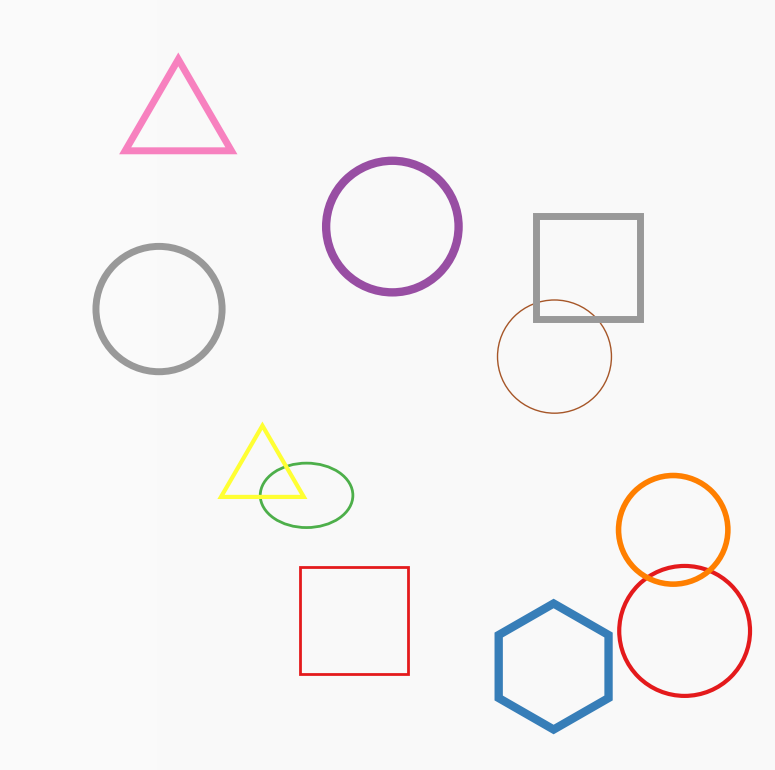[{"shape": "circle", "thickness": 1.5, "radius": 0.42, "center": [0.883, 0.181]}, {"shape": "square", "thickness": 1, "radius": 0.35, "center": [0.457, 0.194]}, {"shape": "hexagon", "thickness": 3, "radius": 0.41, "center": [0.714, 0.134]}, {"shape": "oval", "thickness": 1, "radius": 0.3, "center": [0.396, 0.357]}, {"shape": "circle", "thickness": 3, "radius": 0.43, "center": [0.506, 0.706]}, {"shape": "circle", "thickness": 2, "radius": 0.35, "center": [0.869, 0.312]}, {"shape": "triangle", "thickness": 1.5, "radius": 0.31, "center": [0.339, 0.385]}, {"shape": "circle", "thickness": 0.5, "radius": 0.37, "center": [0.715, 0.537]}, {"shape": "triangle", "thickness": 2.5, "radius": 0.4, "center": [0.23, 0.844]}, {"shape": "square", "thickness": 2.5, "radius": 0.34, "center": [0.759, 0.653]}, {"shape": "circle", "thickness": 2.5, "radius": 0.41, "center": [0.205, 0.599]}]